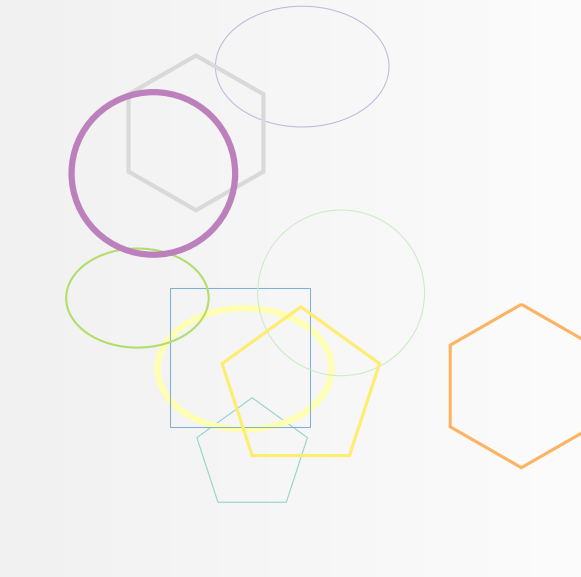[{"shape": "pentagon", "thickness": 0.5, "radius": 0.5, "center": [0.434, 0.21]}, {"shape": "oval", "thickness": 3, "radius": 0.75, "center": [0.421, 0.361]}, {"shape": "oval", "thickness": 0.5, "radius": 0.75, "center": [0.52, 0.884]}, {"shape": "square", "thickness": 0.5, "radius": 0.6, "center": [0.413, 0.38]}, {"shape": "hexagon", "thickness": 1.5, "radius": 0.71, "center": [0.897, 0.331]}, {"shape": "oval", "thickness": 1, "radius": 0.61, "center": [0.236, 0.483]}, {"shape": "hexagon", "thickness": 2, "radius": 0.67, "center": [0.337, 0.769]}, {"shape": "circle", "thickness": 3, "radius": 0.7, "center": [0.264, 0.699]}, {"shape": "circle", "thickness": 0.5, "radius": 0.72, "center": [0.587, 0.492]}, {"shape": "pentagon", "thickness": 1.5, "radius": 0.71, "center": [0.518, 0.325]}]